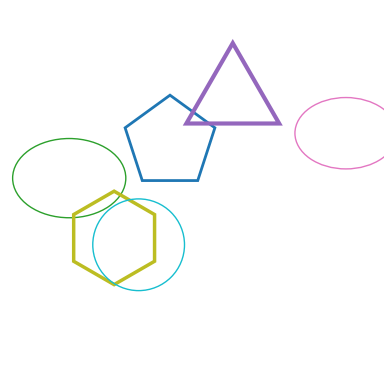[{"shape": "pentagon", "thickness": 2, "radius": 0.61, "center": [0.442, 0.63]}, {"shape": "oval", "thickness": 1, "radius": 0.73, "center": [0.18, 0.537]}, {"shape": "triangle", "thickness": 3, "radius": 0.7, "center": [0.605, 0.749]}, {"shape": "oval", "thickness": 1, "radius": 0.66, "center": [0.898, 0.654]}, {"shape": "hexagon", "thickness": 2.5, "radius": 0.61, "center": [0.296, 0.382]}, {"shape": "circle", "thickness": 1, "radius": 0.6, "center": [0.36, 0.364]}]